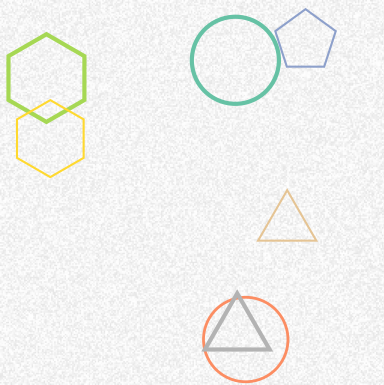[{"shape": "circle", "thickness": 3, "radius": 0.57, "center": [0.611, 0.843]}, {"shape": "circle", "thickness": 2, "radius": 0.55, "center": [0.638, 0.118]}, {"shape": "pentagon", "thickness": 1.5, "radius": 0.41, "center": [0.794, 0.894]}, {"shape": "hexagon", "thickness": 3, "radius": 0.57, "center": [0.121, 0.797]}, {"shape": "hexagon", "thickness": 1.5, "radius": 0.5, "center": [0.131, 0.64]}, {"shape": "triangle", "thickness": 1.5, "radius": 0.44, "center": [0.746, 0.419]}, {"shape": "triangle", "thickness": 3, "radius": 0.49, "center": [0.616, 0.141]}]